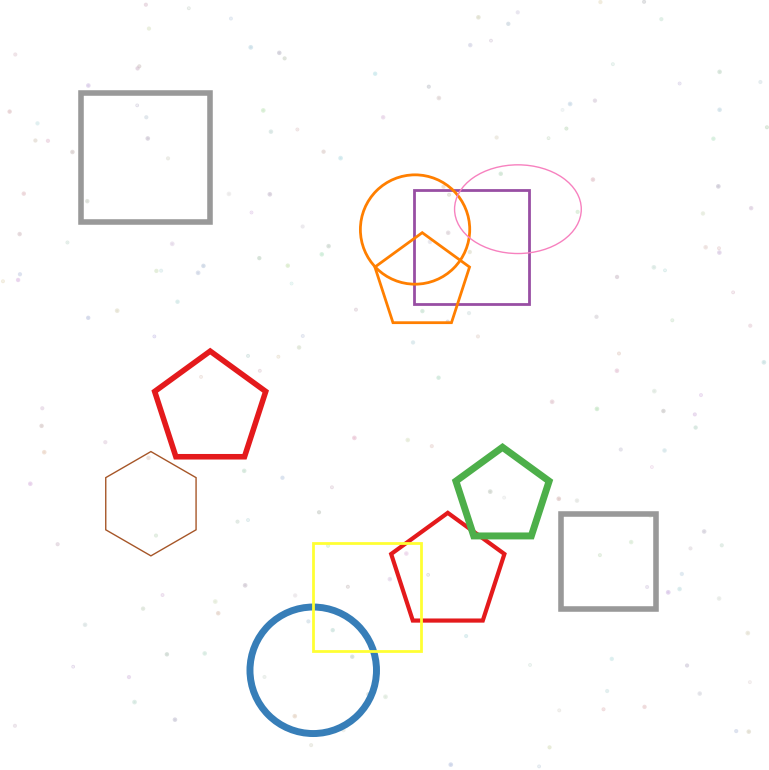[{"shape": "pentagon", "thickness": 2, "radius": 0.38, "center": [0.273, 0.468]}, {"shape": "pentagon", "thickness": 1.5, "radius": 0.39, "center": [0.582, 0.257]}, {"shape": "circle", "thickness": 2.5, "radius": 0.41, "center": [0.407, 0.13]}, {"shape": "pentagon", "thickness": 2.5, "radius": 0.32, "center": [0.653, 0.355]}, {"shape": "square", "thickness": 1, "radius": 0.37, "center": [0.612, 0.679]}, {"shape": "pentagon", "thickness": 1, "radius": 0.32, "center": [0.548, 0.633]}, {"shape": "circle", "thickness": 1, "radius": 0.35, "center": [0.539, 0.702]}, {"shape": "square", "thickness": 1, "radius": 0.35, "center": [0.476, 0.225]}, {"shape": "hexagon", "thickness": 0.5, "radius": 0.34, "center": [0.196, 0.346]}, {"shape": "oval", "thickness": 0.5, "radius": 0.41, "center": [0.673, 0.728]}, {"shape": "square", "thickness": 2, "radius": 0.42, "center": [0.189, 0.796]}, {"shape": "square", "thickness": 2, "radius": 0.31, "center": [0.79, 0.271]}]